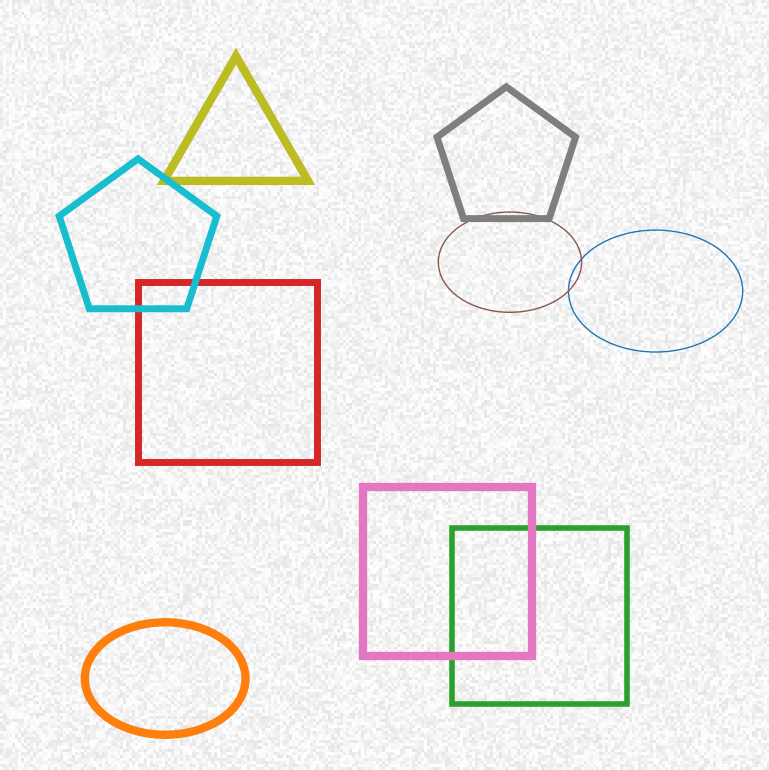[{"shape": "oval", "thickness": 0.5, "radius": 0.57, "center": [0.851, 0.622]}, {"shape": "oval", "thickness": 3, "radius": 0.52, "center": [0.215, 0.119]}, {"shape": "square", "thickness": 2, "radius": 0.57, "center": [0.701, 0.199]}, {"shape": "square", "thickness": 2.5, "radius": 0.58, "center": [0.296, 0.517]}, {"shape": "oval", "thickness": 0.5, "radius": 0.47, "center": [0.662, 0.66]}, {"shape": "square", "thickness": 3, "radius": 0.55, "center": [0.581, 0.258]}, {"shape": "pentagon", "thickness": 2.5, "radius": 0.47, "center": [0.658, 0.793]}, {"shape": "triangle", "thickness": 3, "radius": 0.54, "center": [0.307, 0.819]}, {"shape": "pentagon", "thickness": 2.5, "radius": 0.54, "center": [0.179, 0.686]}]